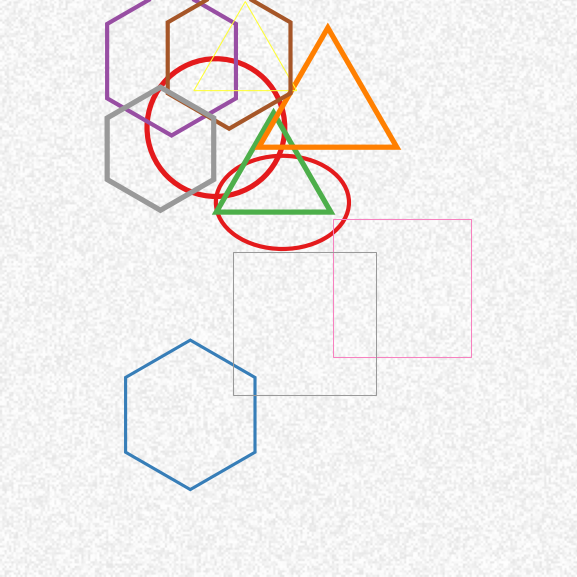[{"shape": "oval", "thickness": 2, "radius": 0.58, "center": [0.489, 0.649]}, {"shape": "circle", "thickness": 2.5, "radius": 0.6, "center": [0.374, 0.778]}, {"shape": "hexagon", "thickness": 1.5, "radius": 0.65, "center": [0.33, 0.281]}, {"shape": "triangle", "thickness": 2.5, "radius": 0.57, "center": [0.474, 0.689]}, {"shape": "hexagon", "thickness": 2, "radius": 0.64, "center": [0.297, 0.893]}, {"shape": "triangle", "thickness": 2.5, "radius": 0.69, "center": [0.568, 0.813]}, {"shape": "triangle", "thickness": 0.5, "radius": 0.51, "center": [0.425, 0.894]}, {"shape": "hexagon", "thickness": 2, "radius": 0.61, "center": [0.397, 0.899]}, {"shape": "square", "thickness": 0.5, "radius": 0.6, "center": [0.697, 0.501]}, {"shape": "square", "thickness": 0.5, "radius": 0.62, "center": [0.528, 0.439]}, {"shape": "hexagon", "thickness": 2.5, "radius": 0.53, "center": [0.278, 0.742]}]